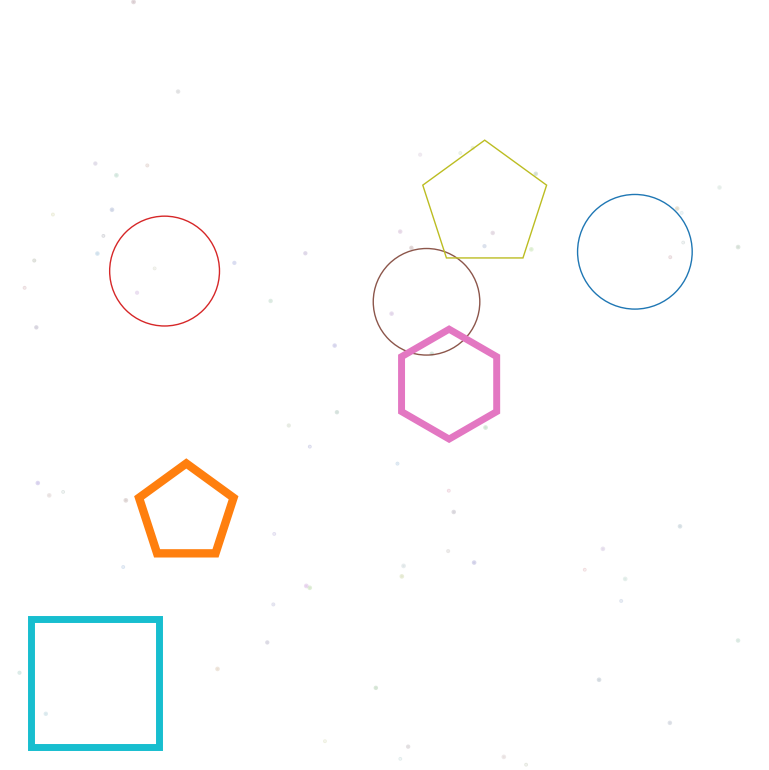[{"shape": "circle", "thickness": 0.5, "radius": 0.37, "center": [0.825, 0.673]}, {"shape": "pentagon", "thickness": 3, "radius": 0.32, "center": [0.242, 0.334]}, {"shape": "circle", "thickness": 0.5, "radius": 0.36, "center": [0.214, 0.648]}, {"shape": "circle", "thickness": 0.5, "radius": 0.35, "center": [0.554, 0.608]}, {"shape": "hexagon", "thickness": 2.5, "radius": 0.36, "center": [0.583, 0.501]}, {"shape": "pentagon", "thickness": 0.5, "radius": 0.42, "center": [0.629, 0.733]}, {"shape": "square", "thickness": 2.5, "radius": 0.42, "center": [0.124, 0.113]}]